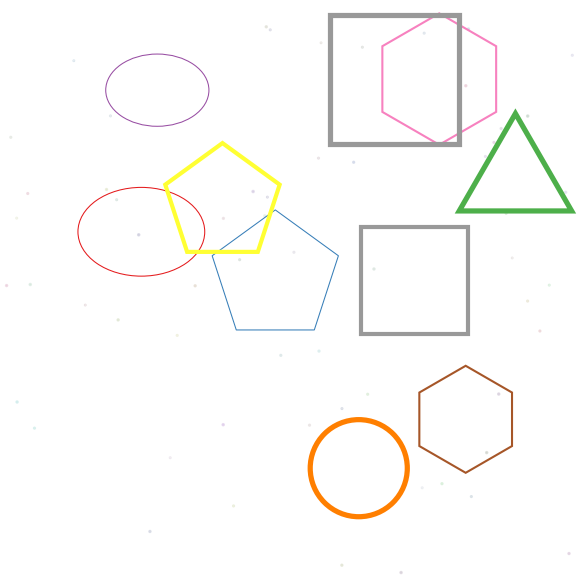[{"shape": "oval", "thickness": 0.5, "radius": 0.55, "center": [0.245, 0.598]}, {"shape": "pentagon", "thickness": 0.5, "radius": 0.57, "center": [0.477, 0.521]}, {"shape": "triangle", "thickness": 2.5, "radius": 0.56, "center": [0.893, 0.69]}, {"shape": "oval", "thickness": 0.5, "radius": 0.45, "center": [0.272, 0.843]}, {"shape": "circle", "thickness": 2.5, "radius": 0.42, "center": [0.621, 0.188]}, {"shape": "pentagon", "thickness": 2, "radius": 0.52, "center": [0.385, 0.647]}, {"shape": "hexagon", "thickness": 1, "radius": 0.46, "center": [0.806, 0.273]}, {"shape": "hexagon", "thickness": 1, "radius": 0.57, "center": [0.761, 0.862]}, {"shape": "square", "thickness": 2, "radius": 0.46, "center": [0.717, 0.513]}, {"shape": "square", "thickness": 2.5, "radius": 0.56, "center": [0.682, 0.862]}]